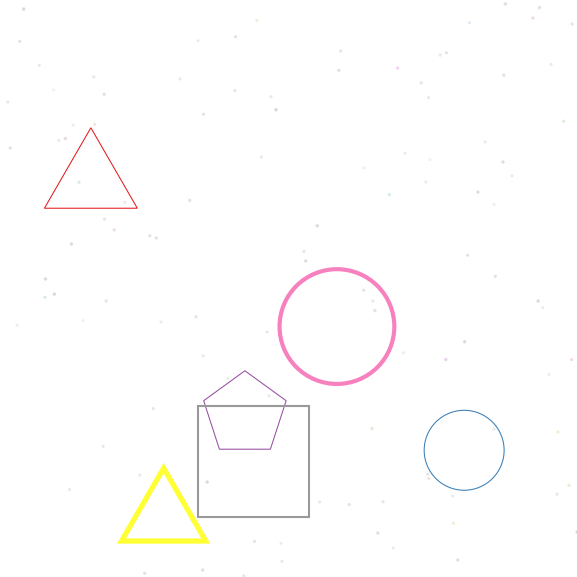[{"shape": "triangle", "thickness": 0.5, "radius": 0.46, "center": [0.157, 0.685]}, {"shape": "circle", "thickness": 0.5, "radius": 0.35, "center": [0.804, 0.219]}, {"shape": "pentagon", "thickness": 0.5, "radius": 0.38, "center": [0.424, 0.282]}, {"shape": "triangle", "thickness": 2.5, "radius": 0.42, "center": [0.283, 0.104]}, {"shape": "circle", "thickness": 2, "radius": 0.5, "center": [0.583, 0.434]}, {"shape": "square", "thickness": 1, "radius": 0.48, "center": [0.438, 0.2]}]